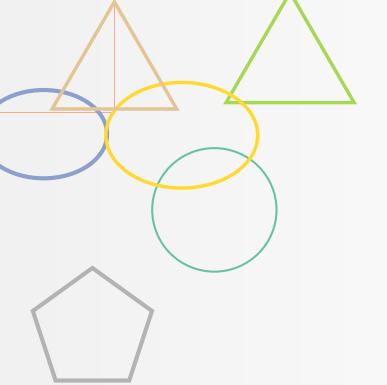[{"shape": "circle", "thickness": 1.5, "radius": 0.8, "center": [0.553, 0.455]}, {"shape": "square", "thickness": 0.5, "radius": 0.8, "center": [0.134, 0.869]}, {"shape": "oval", "thickness": 3, "radius": 0.82, "center": [0.113, 0.652]}, {"shape": "triangle", "thickness": 2.5, "radius": 0.95, "center": [0.749, 0.829]}, {"shape": "oval", "thickness": 2.5, "radius": 0.98, "center": [0.469, 0.649]}, {"shape": "triangle", "thickness": 2.5, "radius": 0.93, "center": [0.295, 0.81]}, {"shape": "pentagon", "thickness": 3, "radius": 0.81, "center": [0.238, 0.142]}]